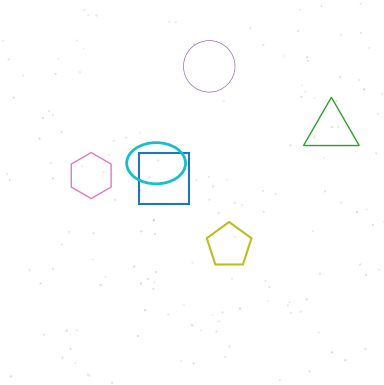[{"shape": "square", "thickness": 1.5, "radius": 0.33, "center": [0.426, 0.536]}, {"shape": "triangle", "thickness": 1, "radius": 0.42, "center": [0.861, 0.664]}, {"shape": "circle", "thickness": 0.5, "radius": 0.33, "center": [0.543, 0.828]}, {"shape": "hexagon", "thickness": 1, "radius": 0.3, "center": [0.237, 0.544]}, {"shape": "pentagon", "thickness": 1.5, "radius": 0.3, "center": [0.595, 0.362]}, {"shape": "oval", "thickness": 2, "radius": 0.38, "center": [0.406, 0.576]}]